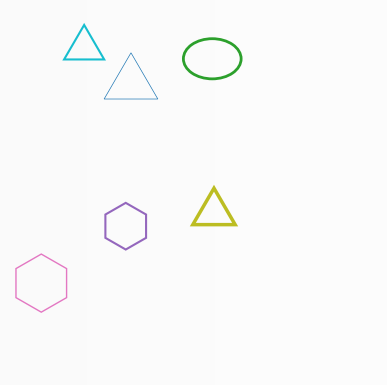[{"shape": "triangle", "thickness": 0.5, "radius": 0.4, "center": [0.338, 0.783]}, {"shape": "oval", "thickness": 2, "radius": 0.37, "center": [0.548, 0.847]}, {"shape": "hexagon", "thickness": 1.5, "radius": 0.3, "center": [0.324, 0.412]}, {"shape": "hexagon", "thickness": 1, "radius": 0.38, "center": [0.107, 0.265]}, {"shape": "triangle", "thickness": 2.5, "radius": 0.32, "center": [0.552, 0.448]}, {"shape": "triangle", "thickness": 1.5, "radius": 0.3, "center": [0.217, 0.875]}]